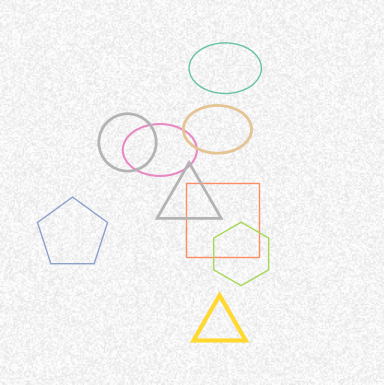[{"shape": "oval", "thickness": 1, "radius": 0.47, "center": [0.585, 0.823]}, {"shape": "square", "thickness": 1, "radius": 0.48, "center": [0.577, 0.428]}, {"shape": "pentagon", "thickness": 1, "radius": 0.48, "center": [0.188, 0.392]}, {"shape": "oval", "thickness": 1.5, "radius": 0.48, "center": [0.415, 0.61]}, {"shape": "hexagon", "thickness": 1, "radius": 0.41, "center": [0.626, 0.34]}, {"shape": "triangle", "thickness": 3, "radius": 0.39, "center": [0.57, 0.155]}, {"shape": "oval", "thickness": 2, "radius": 0.44, "center": [0.565, 0.664]}, {"shape": "circle", "thickness": 2, "radius": 0.37, "center": [0.331, 0.63]}, {"shape": "triangle", "thickness": 2, "radius": 0.48, "center": [0.491, 0.481]}]